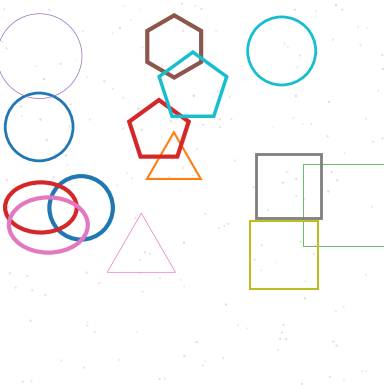[{"shape": "circle", "thickness": 3, "radius": 0.41, "center": [0.211, 0.46]}, {"shape": "circle", "thickness": 2, "radius": 0.44, "center": [0.102, 0.67]}, {"shape": "triangle", "thickness": 1.5, "radius": 0.4, "center": [0.452, 0.576]}, {"shape": "square", "thickness": 0.5, "radius": 0.53, "center": [0.895, 0.468]}, {"shape": "oval", "thickness": 3, "radius": 0.47, "center": [0.106, 0.461]}, {"shape": "pentagon", "thickness": 3, "radius": 0.41, "center": [0.413, 0.659]}, {"shape": "circle", "thickness": 0.5, "radius": 0.55, "center": [0.103, 0.854]}, {"shape": "hexagon", "thickness": 3, "radius": 0.4, "center": [0.453, 0.879]}, {"shape": "oval", "thickness": 3, "radius": 0.51, "center": [0.126, 0.416]}, {"shape": "triangle", "thickness": 0.5, "radius": 0.51, "center": [0.367, 0.344]}, {"shape": "square", "thickness": 2, "radius": 0.42, "center": [0.749, 0.517]}, {"shape": "square", "thickness": 1.5, "radius": 0.44, "center": [0.737, 0.338]}, {"shape": "pentagon", "thickness": 2.5, "radius": 0.46, "center": [0.501, 0.772]}, {"shape": "circle", "thickness": 2, "radius": 0.44, "center": [0.732, 0.868]}]